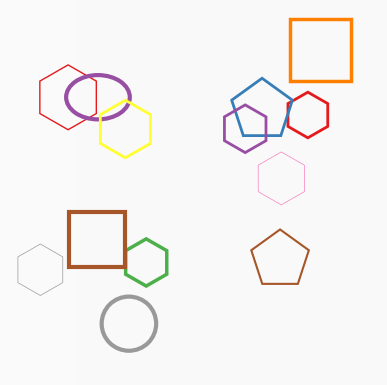[{"shape": "hexagon", "thickness": 1, "radius": 0.42, "center": [0.176, 0.747]}, {"shape": "hexagon", "thickness": 2, "radius": 0.3, "center": [0.794, 0.701]}, {"shape": "pentagon", "thickness": 2, "radius": 0.41, "center": [0.676, 0.714]}, {"shape": "hexagon", "thickness": 2.5, "radius": 0.31, "center": [0.377, 0.318]}, {"shape": "oval", "thickness": 3, "radius": 0.41, "center": [0.253, 0.747]}, {"shape": "hexagon", "thickness": 2, "radius": 0.31, "center": [0.633, 0.666]}, {"shape": "square", "thickness": 2.5, "radius": 0.4, "center": [0.827, 0.87]}, {"shape": "hexagon", "thickness": 2, "radius": 0.37, "center": [0.324, 0.665]}, {"shape": "pentagon", "thickness": 1.5, "radius": 0.39, "center": [0.723, 0.326]}, {"shape": "square", "thickness": 3, "radius": 0.36, "center": [0.251, 0.378]}, {"shape": "hexagon", "thickness": 0.5, "radius": 0.34, "center": [0.726, 0.537]}, {"shape": "hexagon", "thickness": 0.5, "radius": 0.33, "center": [0.104, 0.299]}, {"shape": "circle", "thickness": 3, "radius": 0.35, "center": [0.333, 0.159]}]